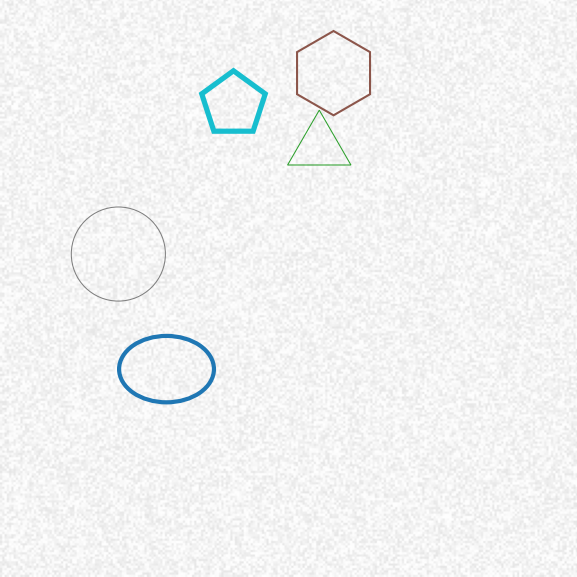[{"shape": "oval", "thickness": 2, "radius": 0.41, "center": [0.288, 0.36]}, {"shape": "triangle", "thickness": 0.5, "radius": 0.32, "center": [0.553, 0.745]}, {"shape": "hexagon", "thickness": 1, "radius": 0.36, "center": [0.578, 0.872]}, {"shape": "circle", "thickness": 0.5, "radius": 0.41, "center": [0.205, 0.559]}, {"shape": "pentagon", "thickness": 2.5, "radius": 0.29, "center": [0.404, 0.819]}]